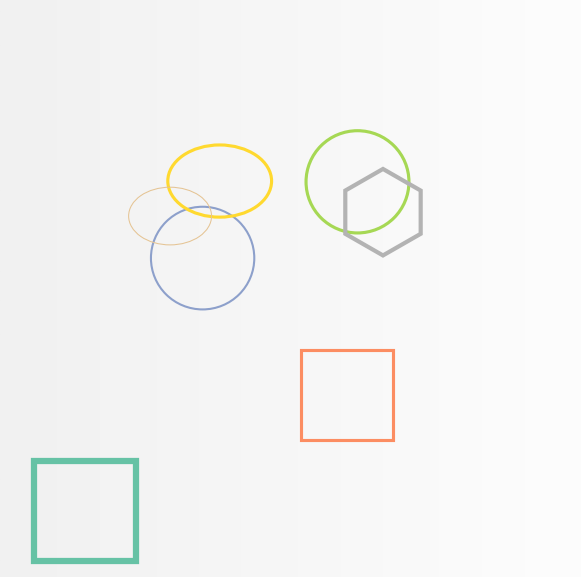[{"shape": "square", "thickness": 3, "radius": 0.43, "center": [0.146, 0.114]}, {"shape": "square", "thickness": 1.5, "radius": 0.39, "center": [0.597, 0.315]}, {"shape": "circle", "thickness": 1, "radius": 0.44, "center": [0.349, 0.552]}, {"shape": "circle", "thickness": 1.5, "radius": 0.44, "center": [0.615, 0.684]}, {"shape": "oval", "thickness": 1.5, "radius": 0.45, "center": [0.378, 0.686]}, {"shape": "oval", "thickness": 0.5, "radius": 0.36, "center": [0.293, 0.625]}, {"shape": "hexagon", "thickness": 2, "radius": 0.37, "center": [0.659, 0.632]}]